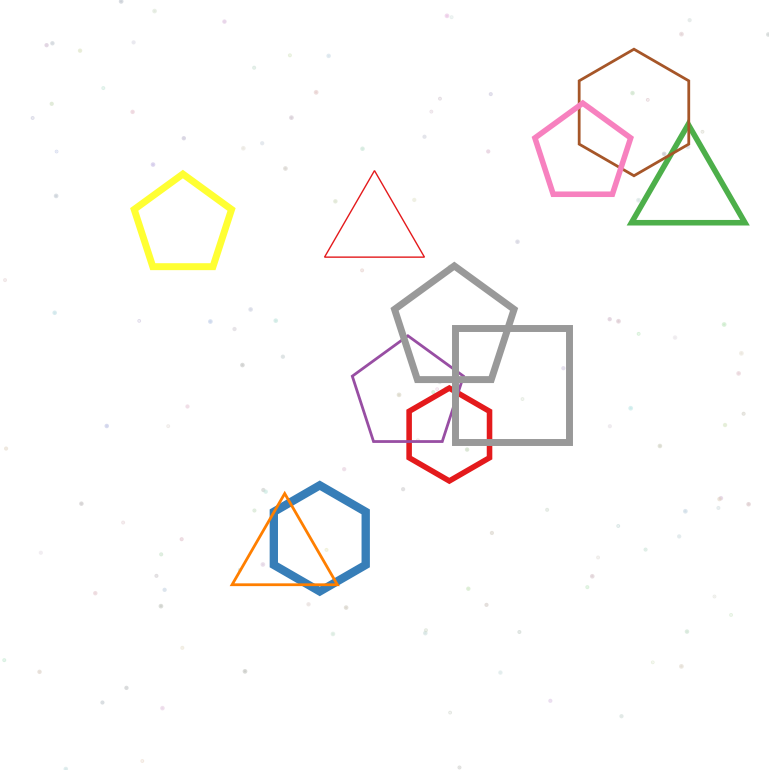[{"shape": "hexagon", "thickness": 2, "radius": 0.3, "center": [0.584, 0.436]}, {"shape": "triangle", "thickness": 0.5, "radius": 0.37, "center": [0.486, 0.704]}, {"shape": "hexagon", "thickness": 3, "radius": 0.34, "center": [0.415, 0.301]}, {"shape": "triangle", "thickness": 2, "radius": 0.43, "center": [0.894, 0.753]}, {"shape": "pentagon", "thickness": 1, "radius": 0.38, "center": [0.53, 0.488]}, {"shape": "triangle", "thickness": 1, "radius": 0.39, "center": [0.37, 0.28]}, {"shape": "pentagon", "thickness": 2.5, "radius": 0.33, "center": [0.237, 0.707]}, {"shape": "hexagon", "thickness": 1, "radius": 0.41, "center": [0.823, 0.854]}, {"shape": "pentagon", "thickness": 2, "radius": 0.33, "center": [0.757, 0.801]}, {"shape": "square", "thickness": 2.5, "radius": 0.37, "center": [0.665, 0.5]}, {"shape": "pentagon", "thickness": 2.5, "radius": 0.41, "center": [0.59, 0.573]}]